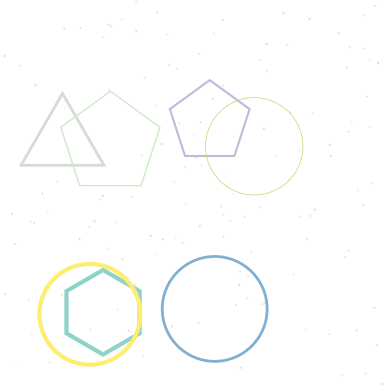[{"shape": "hexagon", "thickness": 3, "radius": 0.55, "center": [0.268, 0.189]}, {"shape": "pentagon", "thickness": 1.5, "radius": 0.54, "center": [0.545, 0.683]}, {"shape": "circle", "thickness": 2, "radius": 0.68, "center": [0.558, 0.198]}, {"shape": "circle", "thickness": 0.5, "radius": 0.63, "center": [0.66, 0.62]}, {"shape": "triangle", "thickness": 2, "radius": 0.62, "center": [0.162, 0.633]}, {"shape": "pentagon", "thickness": 1, "radius": 0.68, "center": [0.287, 0.627]}, {"shape": "circle", "thickness": 3, "radius": 0.65, "center": [0.233, 0.184]}]